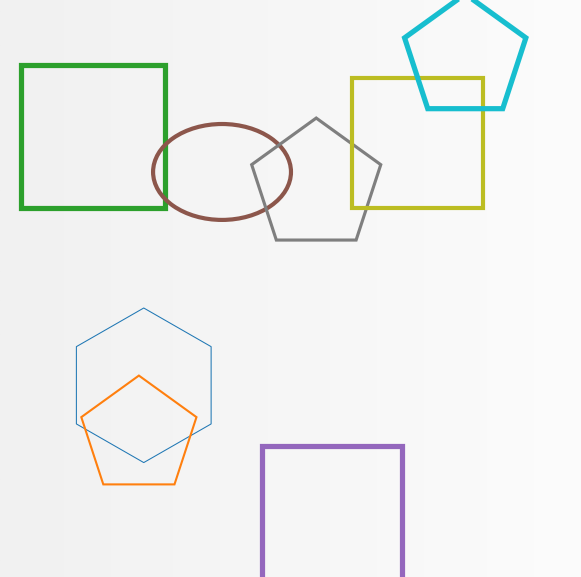[{"shape": "hexagon", "thickness": 0.5, "radius": 0.67, "center": [0.247, 0.332]}, {"shape": "pentagon", "thickness": 1, "radius": 0.52, "center": [0.239, 0.245]}, {"shape": "square", "thickness": 2.5, "radius": 0.62, "center": [0.16, 0.762]}, {"shape": "square", "thickness": 2.5, "radius": 0.6, "center": [0.571, 0.107]}, {"shape": "oval", "thickness": 2, "radius": 0.59, "center": [0.382, 0.701]}, {"shape": "pentagon", "thickness": 1.5, "radius": 0.58, "center": [0.544, 0.678]}, {"shape": "square", "thickness": 2, "radius": 0.56, "center": [0.718, 0.751]}, {"shape": "pentagon", "thickness": 2.5, "radius": 0.55, "center": [0.8, 0.9]}]